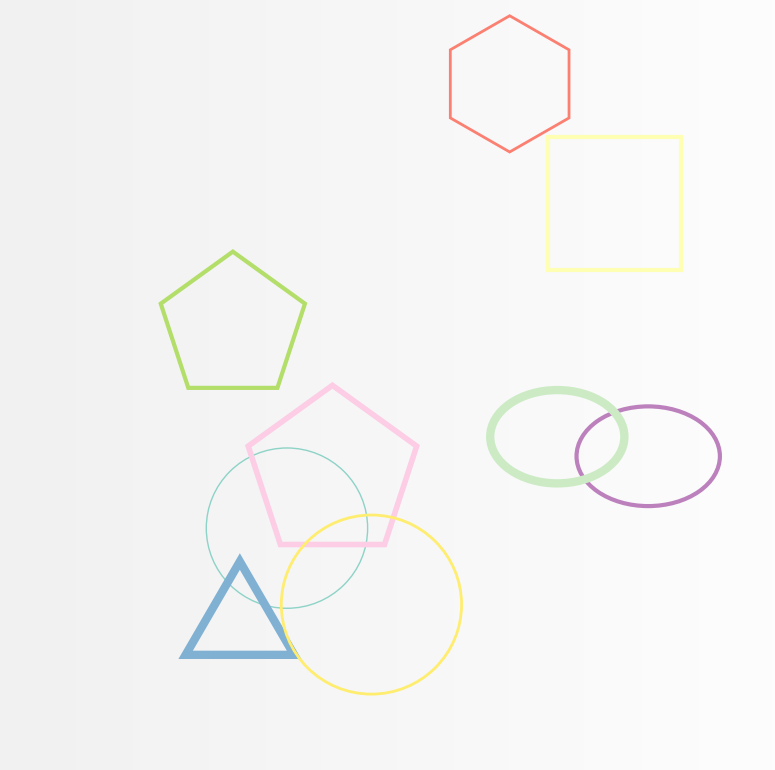[{"shape": "circle", "thickness": 0.5, "radius": 0.52, "center": [0.37, 0.314]}, {"shape": "square", "thickness": 1.5, "radius": 0.43, "center": [0.793, 0.736]}, {"shape": "hexagon", "thickness": 1, "radius": 0.44, "center": [0.658, 0.891]}, {"shape": "triangle", "thickness": 3, "radius": 0.4, "center": [0.309, 0.19]}, {"shape": "pentagon", "thickness": 1.5, "radius": 0.49, "center": [0.3, 0.575]}, {"shape": "pentagon", "thickness": 2, "radius": 0.57, "center": [0.429, 0.385]}, {"shape": "oval", "thickness": 1.5, "radius": 0.46, "center": [0.836, 0.407]}, {"shape": "oval", "thickness": 3, "radius": 0.43, "center": [0.719, 0.433]}, {"shape": "circle", "thickness": 1, "radius": 0.58, "center": [0.479, 0.215]}]